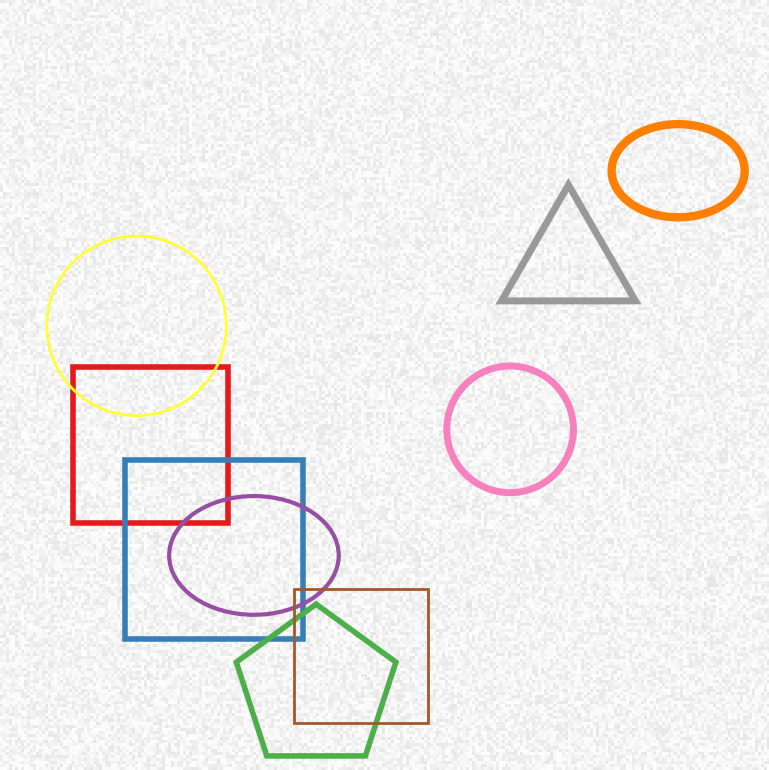[{"shape": "square", "thickness": 2, "radius": 0.5, "center": [0.195, 0.422]}, {"shape": "square", "thickness": 2, "radius": 0.58, "center": [0.278, 0.286]}, {"shape": "pentagon", "thickness": 2, "radius": 0.54, "center": [0.411, 0.106]}, {"shape": "oval", "thickness": 1.5, "radius": 0.55, "center": [0.33, 0.279]}, {"shape": "oval", "thickness": 3, "radius": 0.43, "center": [0.881, 0.778]}, {"shape": "circle", "thickness": 1, "radius": 0.58, "center": [0.177, 0.577]}, {"shape": "square", "thickness": 1, "radius": 0.44, "center": [0.469, 0.148]}, {"shape": "circle", "thickness": 2.5, "radius": 0.41, "center": [0.662, 0.442]}, {"shape": "triangle", "thickness": 2.5, "radius": 0.5, "center": [0.738, 0.659]}]